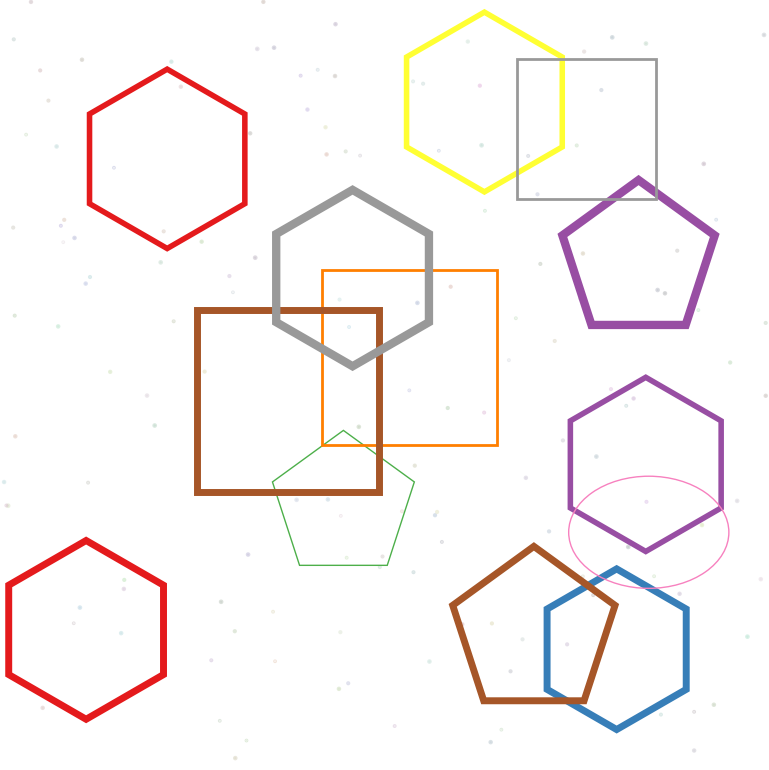[{"shape": "hexagon", "thickness": 2.5, "radius": 0.58, "center": [0.112, 0.182]}, {"shape": "hexagon", "thickness": 2, "radius": 0.58, "center": [0.217, 0.794]}, {"shape": "hexagon", "thickness": 2.5, "radius": 0.52, "center": [0.801, 0.157]}, {"shape": "pentagon", "thickness": 0.5, "radius": 0.48, "center": [0.446, 0.344]}, {"shape": "pentagon", "thickness": 3, "radius": 0.52, "center": [0.829, 0.662]}, {"shape": "hexagon", "thickness": 2, "radius": 0.57, "center": [0.839, 0.397]}, {"shape": "square", "thickness": 1, "radius": 0.57, "center": [0.532, 0.536]}, {"shape": "hexagon", "thickness": 2, "radius": 0.58, "center": [0.629, 0.868]}, {"shape": "pentagon", "thickness": 2.5, "radius": 0.55, "center": [0.693, 0.18]}, {"shape": "square", "thickness": 2.5, "radius": 0.59, "center": [0.374, 0.48]}, {"shape": "oval", "thickness": 0.5, "radius": 0.52, "center": [0.843, 0.309]}, {"shape": "hexagon", "thickness": 3, "radius": 0.57, "center": [0.458, 0.639]}, {"shape": "square", "thickness": 1, "radius": 0.45, "center": [0.762, 0.832]}]